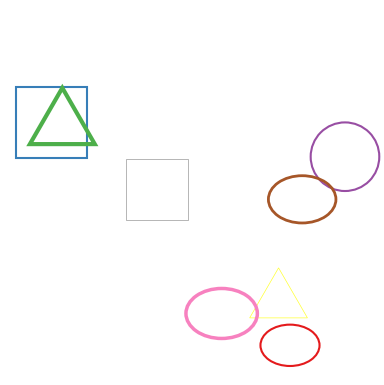[{"shape": "oval", "thickness": 1.5, "radius": 0.38, "center": [0.753, 0.103]}, {"shape": "square", "thickness": 1.5, "radius": 0.46, "center": [0.134, 0.681]}, {"shape": "triangle", "thickness": 3, "radius": 0.49, "center": [0.162, 0.674]}, {"shape": "circle", "thickness": 1.5, "radius": 0.45, "center": [0.896, 0.593]}, {"shape": "triangle", "thickness": 0.5, "radius": 0.43, "center": [0.724, 0.218]}, {"shape": "oval", "thickness": 2, "radius": 0.44, "center": [0.785, 0.482]}, {"shape": "oval", "thickness": 2.5, "radius": 0.46, "center": [0.576, 0.186]}, {"shape": "square", "thickness": 0.5, "radius": 0.4, "center": [0.408, 0.508]}]